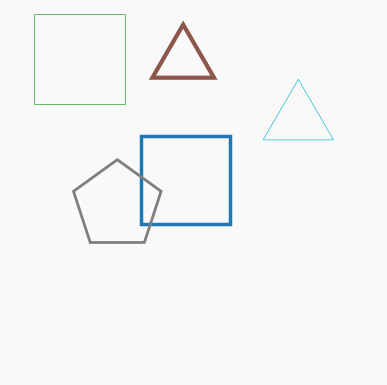[{"shape": "square", "thickness": 2.5, "radius": 0.57, "center": [0.479, 0.532]}, {"shape": "square", "thickness": 0.5, "radius": 0.59, "center": [0.205, 0.847]}, {"shape": "triangle", "thickness": 3, "radius": 0.46, "center": [0.473, 0.844]}, {"shape": "pentagon", "thickness": 2, "radius": 0.59, "center": [0.303, 0.466]}, {"shape": "triangle", "thickness": 0.5, "radius": 0.52, "center": [0.77, 0.689]}]